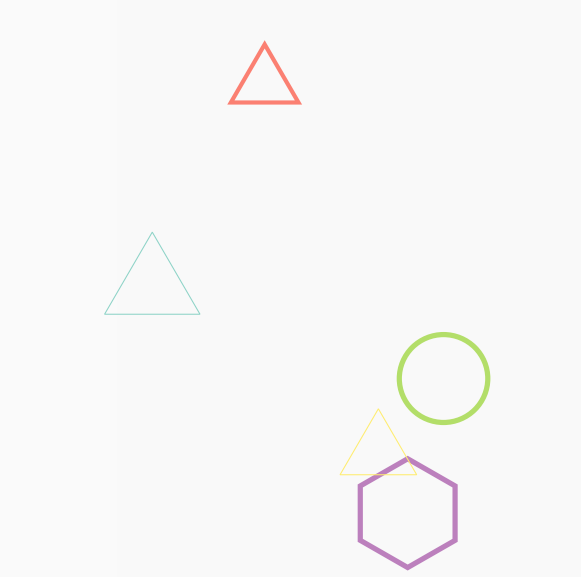[{"shape": "triangle", "thickness": 0.5, "radius": 0.47, "center": [0.262, 0.502]}, {"shape": "triangle", "thickness": 2, "radius": 0.34, "center": [0.455, 0.855]}, {"shape": "circle", "thickness": 2.5, "radius": 0.38, "center": [0.763, 0.344]}, {"shape": "hexagon", "thickness": 2.5, "radius": 0.47, "center": [0.701, 0.111]}, {"shape": "triangle", "thickness": 0.5, "radius": 0.38, "center": [0.651, 0.215]}]